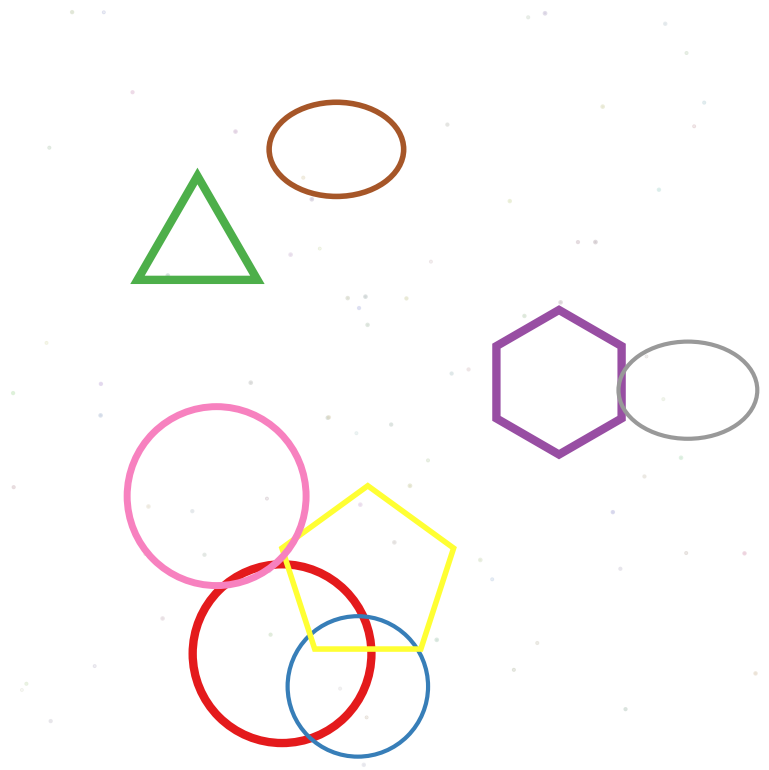[{"shape": "circle", "thickness": 3, "radius": 0.58, "center": [0.366, 0.151]}, {"shape": "circle", "thickness": 1.5, "radius": 0.46, "center": [0.465, 0.109]}, {"shape": "triangle", "thickness": 3, "radius": 0.45, "center": [0.256, 0.682]}, {"shape": "hexagon", "thickness": 3, "radius": 0.47, "center": [0.726, 0.504]}, {"shape": "pentagon", "thickness": 2, "radius": 0.59, "center": [0.478, 0.252]}, {"shape": "oval", "thickness": 2, "radius": 0.44, "center": [0.437, 0.806]}, {"shape": "circle", "thickness": 2.5, "radius": 0.58, "center": [0.281, 0.356]}, {"shape": "oval", "thickness": 1.5, "radius": 0.45, "center": [0.893, 0.493]}]